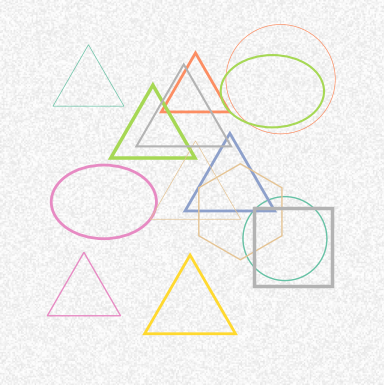[{"shape": "triangle", "thickness": 0.5, "radius": 0.53, "center": [0.23, 0.777]}, {"shape": "circle", "thickness": 1, "radius": 0.54, "center": [0.74, 0.38]}, {"shape": "triangle", "thickness": 2, "radius": 0.51, "center": [0.508, 0.76]}, {"shape": "circle", "thickness": 0.5, "radius": 0.71, "center": [0.729, 0.794]}, {"shape": "triangle", "thickness": 2, "radius": 0.67, "center": [0.597, 0.519]}, {"shape": "triangle", "thickness": 1, "radius": 0.55, "center": [0.218, 0.235]}, {"shape": "oval", "thickness": 2, "radius": 0.68, "center": [0.27, 0.476]}, {"shape": "triangle", "thickness": 2.5, "radius": 0.63, "center": [0.397, 0.653]}, {"shape": "oval", "thickness": 1.5, "radius": 0.67, "center": [0.707, 0.763]}, {"shape": "triangle", "thickness": 2, "radius": 0.68, "center": [0.494, 0.201]}, {"shape": "triangle", "thickness": 0.5, "radius": 0.68, "center": [0.508, 0.498]}, {"shape": "hexagon", "thickness": 1, "radius": 0.62, "center": [0.624, 0.45]}, {"shape": "triangle", "thickness": 1.5, "radius": 0.71, "center": [0.477, 0.691]}, {"shape": "square", "thickness": 2.5, "radius": 0.51, "center": [0.761, 0.359]}]